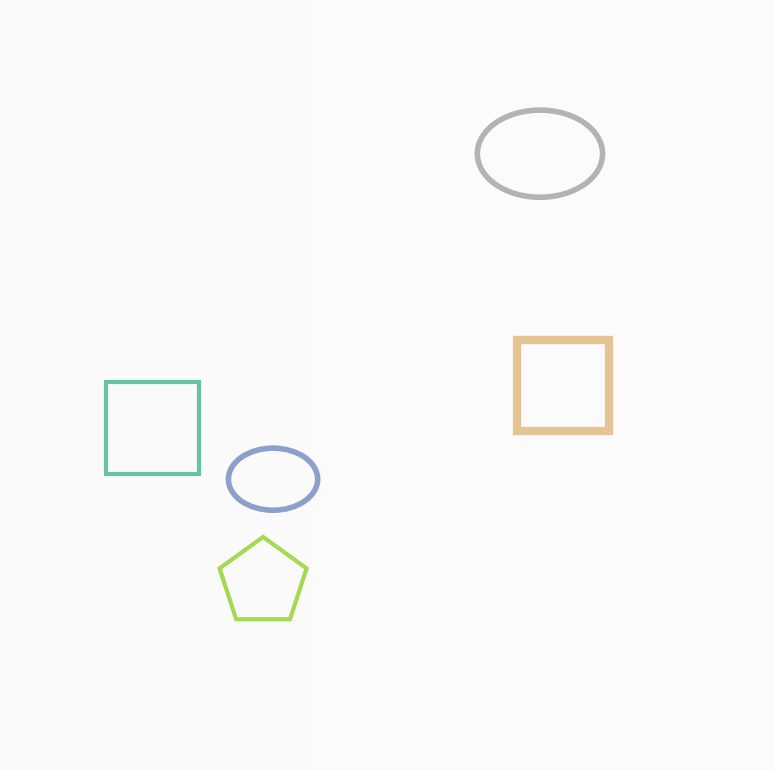[{"shape": "square", "thickness": 1.5, "radius": 0.3, "center": [0.197, 0.444]}, {"shape": "oval", "thickness": 2, "radius": 0.29, "center": [0.352, 0.378]}, {"shape": "pentagon", "thickness": 1.5, "radius": 0.3, "center": [0.339, 0.244]}, {"shape": "square", "thickness": 3, "radius": 0.3, "center": [0.726, 0.499]}, {"shape": "oval", "thickness": 2, "radius": 0.4, "center": [0.697, 0.8]}]